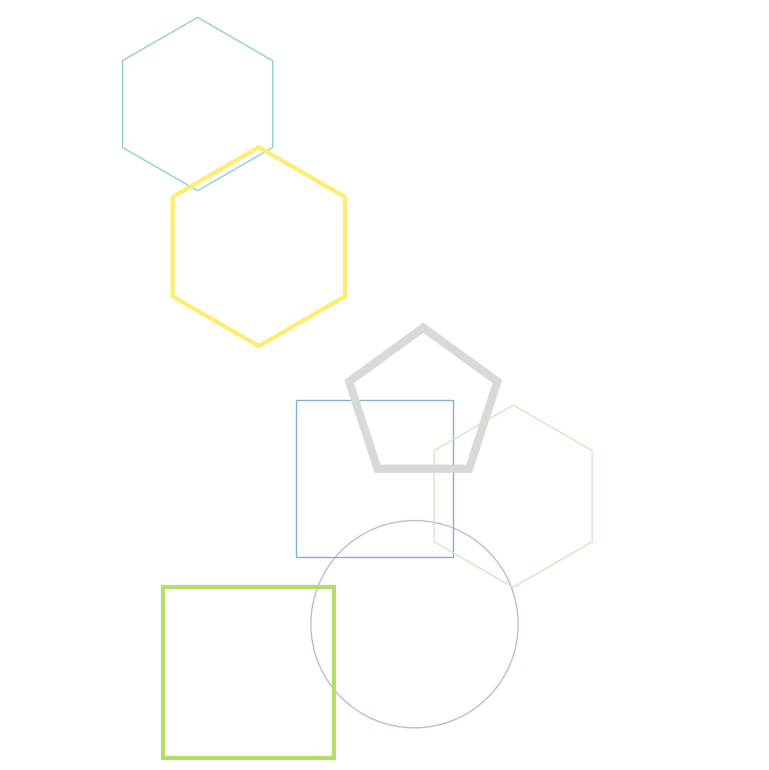[{"shape": "hexagon", "thickness": 0.5, "radius": 0.56, "center": [0.257, 0.865]}, {"shape": "circle", "thickness": 0.5, "radius": 0.67, "center": [0.538, 0.189]}, {"shape": "square", "thickness": 0.5, "radius": 0.51, "center": [0.486, 0.379]}, {"shape": "square", "thickness": 1.5, "radius": 0.55, "center": [0.323, 0.126]}, {"shape": "pentagon", "thickness": 3, "radius": 0.51, "center": [0.55, 0.473]}, {"shape": "hexagon", "thickness": 0.5, "radius": 0.59, "center": [0.666, 0.356]}, {"shape": "hexagon", "thickness": 1.5, "radius": 0.65, "center": [0.336, 0.68]}]